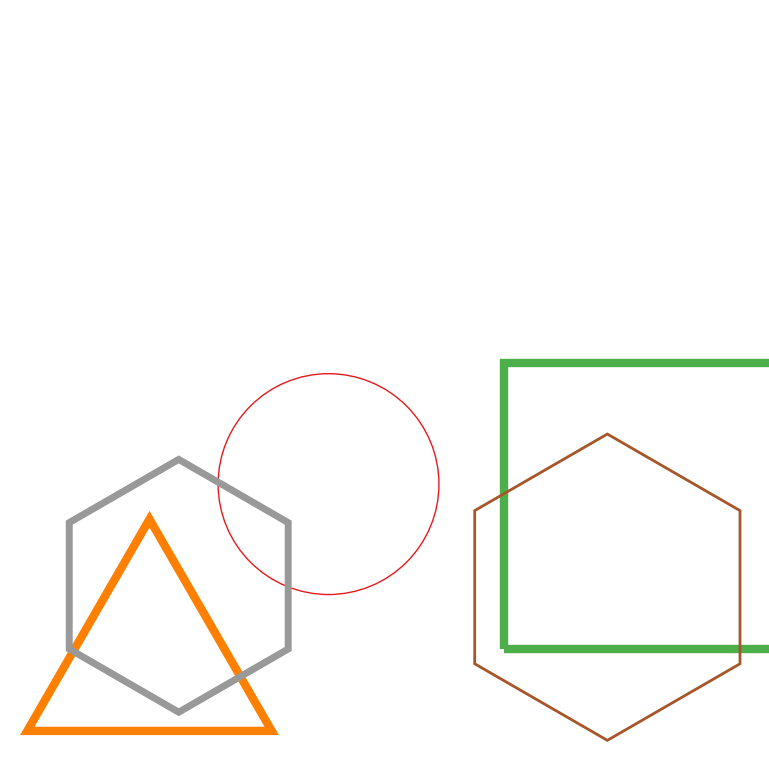[{"shape": "circle", "thickness": 0.5, "radius": 0.72, "center": [0.427, 0.371]}, {"shape": "square", "thickness": 3, "radius": 0.93, "center": [0.841, 0.343]}, {"shape": "triangle", "thickness": 3, "radius": 0.92, "center": [0.194, 0.142]}, {"shape": "hexagon", "thickness": 1, "radius": 0.99, "center": [0.789, 0.237]}, {"shape": "hexagon", "thickness": 2.5, "radius": 0.82, "center": [0.232, 0.239]}]